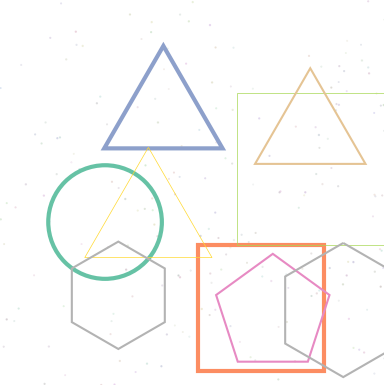[{"shape": "circle", "thickness": 3, "radius": 0.74, "center": [0.273, 0.423]}, {"shape": "square", "thickness": 3, "radius": 0.82, "center": [0.679, 0.201]}, {"shape": "triangle", "thickness": 3, "radius": 0.89, "center": [0.424, 0.703]}, {"shape": "pentagon", "thickness": 1.5, "radius": 0.77, "center": [0.709, 0.186]}, {"shape": "square", "thickness": 0.5, "radius": 0.99, "center": [0.813, 0.56]}, {"shape": "triangle", "thickness": 0.5, "radius": 0.95, "center": [0.385, 0.426]}, {"shape": "triangle", "thickness": 1.5, "radius": 0.83, "center": [0.806, 0.657]}, {"shape": "hexagon", "thickness": 1.5, "radius": 0.87, "center": [0.892, 0.195]}, {"shape": "hexagon", "thickness": 1.5, "radius": 0.7, "center": [0.307, 0.233]}]